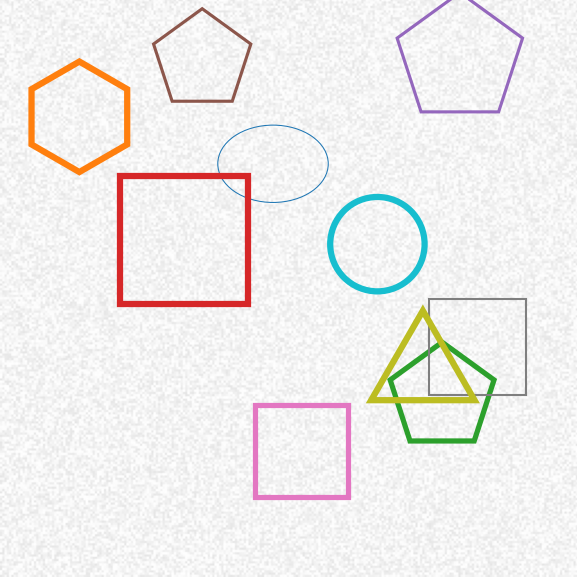[{"shape": "oval", "thickness": 0.5, "radius": 0.48, "center": [0.473, 0.716]}, {"shape": "hexagon", "thickness": 3, "radius": 0.48, "center": [0.137, 0.797]}, {"shape": "pentagon", "thickness": 2.5, "radius": 0.47, "center": [0.766, 0.312]}, {"shape": "square", "thickness": 3, "radius": 0.56, "center": [0.319, 0.584]}, {"shape": "pentagon", "thickness": 1.5, "radius": 0.57, "center": [0.796, 0.898]}, {"shape": "pentagon", "thickness": 1.5, "radius": 0.44, "center": [0.35, 0.895]}, {"shape": "square", "thickness": 2.5, "radius": 0.4, "center": [0.522, 0.218]}, {"shape": "square", "thickness": 1, "radius": 0.42, "center": [0.827, 0.399]}, {"shape": "triangle", "thickness": 3, "radius": 0.52, "center": [0.732, 0.358]}, {"shape": "circle", "thickness": 3, "radius": 0.41, "center": [0.654, 0.576]}]